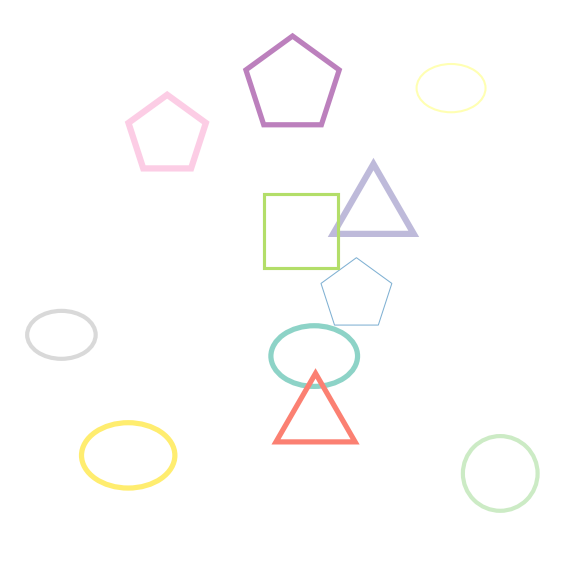[{"shape": "oval", "thickness": 2.5, "radius": 0.38, "center": [0.544, 0.383]}, {"shape": "oval", "thickness": 1, "radius": 0.3, "center": [0.781, 0.847]}, {"shape": "triangle", "thickness": 3, "radius": 0.4, "center": [0.647, 0.634]}, {"shape": "triangle", "thickness": 2.5, "radius": 0.4, "center": [0.546, 0.274]}, {"shape": "pentagon", "thickness": 0.5, "radius": 0.32, "center": [0.617, 0.488]}, {"shape": "square", "thickness": 1.5, "radius": 0.32, "center": [0.521, 0.599]}, {"shape": "pentagon", "thickness": 3, "radius": 0.35, "center": [0.289, 0.765]}, {"shape": "oval", "thickness": 2, "radius": 0.3, "center": [0.106, 0.419]}, {"shape": "pentagon", "thickness": 2.5, "radius": 0.42, "center": [0.507, 0.852]}, {"shape": "circle", "thickness": 2, "radius": 0.32, "center": [0.866, 0.179]}, {"shape": "oval", "thickness": 2.5, "radius": 0.4, "center": [0.222, 0.211]}]